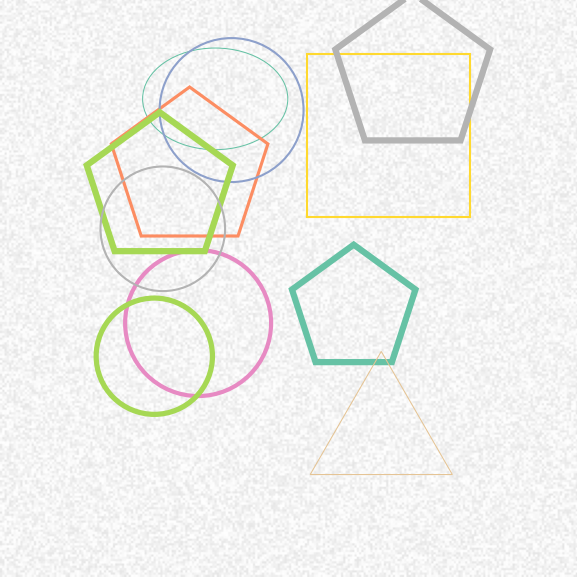[{"shape": "oval", "thickness": 0.5, "radius": 0.63, "center": [0.373, 0.828]}, {"shape": "pentagon", "thickness": 3, "radius": 0.56, "center": [0.613, 0.463]}, {"shape": "pentagon", "thickness": 1.5, "radius": 0.71, "center": [0.328, 0.706]}, {"shape": "circle", "thickness": 1, "radius": 0.62, "center": [0.401, 0.809]}, {"shape": "circle", "thickness": 2, "radius": 0.63, "center": [0.343, 0.44]}, {"shape": "circle", "thickness": 2.5, "radius": 0.5, "center": [0.267, 0.382]}, {"shape": "pentagon", "thickness": 3, "radius": 0.66, "center": [0.277, 0.672]}, {"shape": "square", "thickness": 1, "radius": 0.71, "center": [0.672, 0.765]}, {"shape": "triangle", "thickness": 0.5, "radius": 0.71, "center": [0.66, 0.248]}, {"shape": "circle", "thickness": 1, "radius": 0.54, "center": [0.282, 0.603]}, {"shape": "pentagon", "thickness": 3, "radius": 0.7, "center": [0.715, 0.87]}]